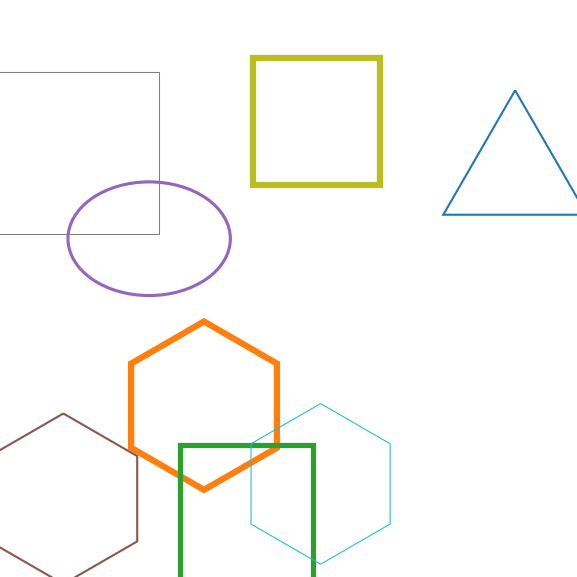[{"shape": "triangle", "thickness": 1, "radius": 0.72, "center": [0.892, 0.699]}, {"shape": "hexagon", "thickness": 3, "radius": 0.73, "center": [0.353, 0.297]}, {"shape": "square", "thickness": 2.5, "radius": 0.58, "center": [0.427, 0.113]}, {"shape": "oval", "thickness": 1.5, "radius": 0.7, "center": [0.258, 0.586]}, {"shape": "hexagon", "thickness": 1, "radius": 0.74, "center": [0.11, 0.135]}, {"shape": "square", "thickness": 0.5, "radius": 0.7, "center": [0.135, 0.734]}, {"shape": "square", "thickness": 3, "radius": 0.55, "center": [0.548, 0.789]}, {"shape": "hexagon", "thickness": 0.5, "radius": 0.7, "center": [0.555, 0.161]}]